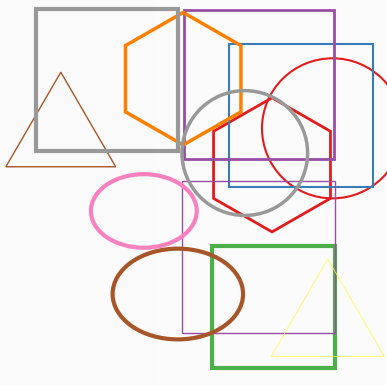[{"shape": "circle", "thickness": 1.5, "radius": 0.91, "center": [0.858, 0.667]}, {"shape": "hexagon", "thickness": 2, "radius": 0.87, "center": [0.702, 0.572]}, {"shape": "square", "thickness": 1.5, "radius": 0.93, "center": [0.776, 0.7]}, {"shape": "square", "thickness": 3, "radius": 0.79, "center": [0.706, 0.202]}, {"shape": "square", "thickness": 2, "radius": 0.97, "center": [0.669, 0.78]}, {"shape": "square", "thickness": 1, "radius": 0.99, "center": [0.667, 0.333]}, {"shape": "hexagon", "thickness": 2.5, "radius": 0.86, "center": [0.473, 0.796]}, {"shape": "triangle", "thickness": 0.5, "radius": 0.84, "center": [0.846, 0.159]}, {"shape": "triangle", "thickness": 1, "radius": 0.82, "center": [0.157, 0.649]}, {"shape": "oval", "thickness": 3, "radius": 0.84, "center": [0.459, 0.236]}, {"shape": "oval", "thickness": 3, "radius": 0.68, "center": [0.371, 0.452]}, {"shape": "circle", "thickness": 2.5, "radius": 0.81, "center": [0.632, 0.602]}, {"shape": "square", "thickness": 3, "radius": 0.92, "center": [0.276, 0.793]}]